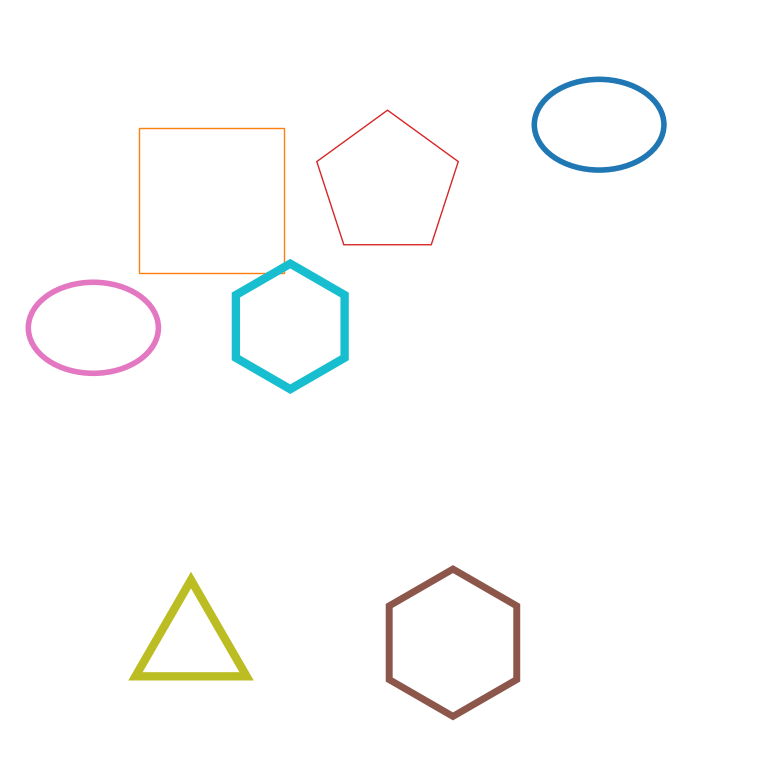[{"shape": "oval", "thickness": 2, "radius": 0.42, "center": [0.778, 0.838]}, {"shape": "square", "thickness": 0.5, "radius": 0.47, "center": [0.275, 0.739]}, {"shape": "pentagon", "thickness": 0.5, "radius": 0.48, "center": [0.503, 0.76]}, {"shape": "hexagon", "thickness": 2.5, "radius": 0.48, "center": [0.588, 0.165]}, {"shape": "oval", "thickness": 2, "radius": 0.42, "center": [0.121, 0.574]}, {"shape": "triangle", "thickness": 3, "radius": 0.42, "center": [0.248, 0.163]}, {"shape": "hexagon", "thickness": 3, "radius": 0.41, "center": [0.377, 0.576]}]